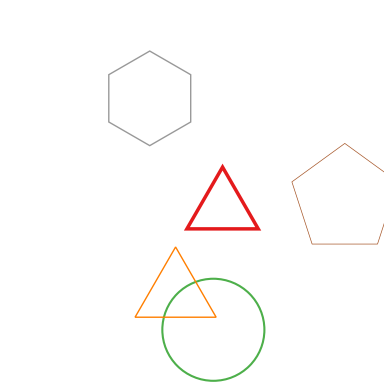[{"shape": "triangle", "thickness": 2.5, "radius": 0.53, "center": [0.578, 0.459]}, {"shape": "circle", "thickness": 1.5, "radius": 0.66, "center": [0.554, 0.143]}, {"shape": "triangle", "thickness": 1, "radius": 0.61, "center": [0.456, 0.237]}, {"shape": "pentagon", "thickness": 0.5, "radius": 0.72, "center": [0.896, 0.483]}, {"shape": "hexagon", "thickness": 1, "radius": 0.61, "center": [0.389, 0.745]}]